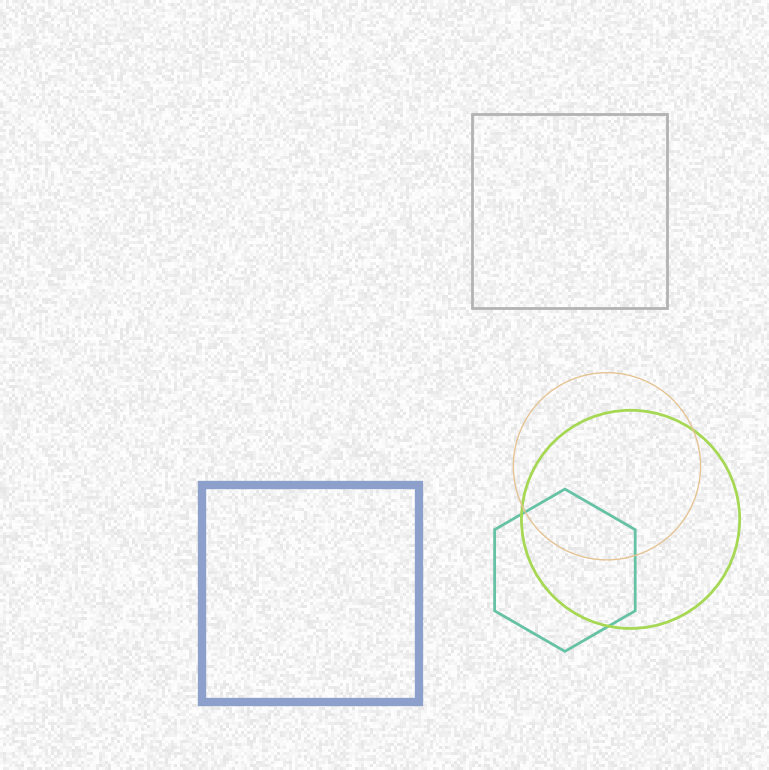[{"shape": "hexagon", "thickness": 1, "radius": 0.53, "center": [0.734, 0.259]}, {"shape": "square", "thickness": 3, "radius": 0.7, "center": [0.404, 0.23]}, {"shape": "circle", "thickness": 1, "radius": 0.71, "center": [0.819, 0.326]}, {"shape": "circle", "thickness": 0.5, "radius": 0.61, "center": [0.788, 0.394]}, {"shape": "square", "thickness": 1, "radius": 0.63, "center": [0.739, 0.726]}]